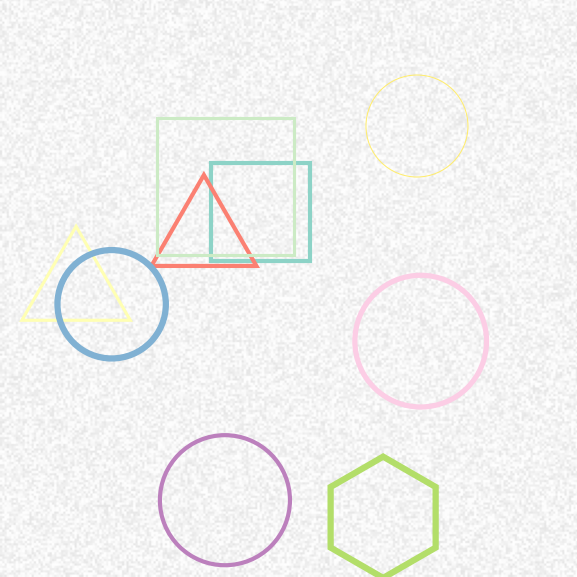[{"shape": "square", "thickness": 2, "radius": 0.42, "center": [0.451, 0.632]}, {"shape": "triangle", "thickness": 1.5, "radius": 0.54, "center": [0.132, 0.499]}, {"shape": "triangle", "thickness": 2, "radius": 0.53, "center": [0.353, 0.591]}, {"shape": "circle", "thickness": 3, "radius": 0.47, "center": [0.193, 0.472]}, {"shape": "hexagon", "thickness": 3, "radius": 0.52, "center": [0.663, 0.103]}, {"shape": "circle", "thickness": 2.5, "radius": 0.57, "center": [0.728, 0.408]}, {"shape": "circle", "thickness": 2, "radius": 0.56, "center": [0.389, 0.133]}, {"shape": "square", "thickness": 1.5, "radius": 0.59, "center": [0.39, 0.676]}, {"shape": "circle", "thickness": 0.5, "radius": 0.44, "center": [0.722, 0.781]}]